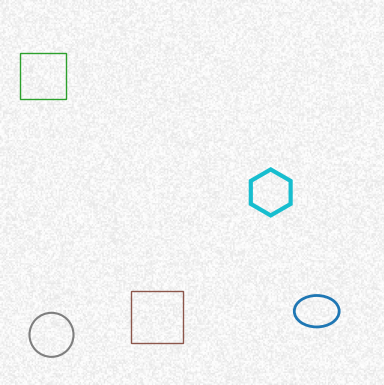[{"shape": "oval", "thickness": 2, "radius": 0.29, "center": [0.823, 0.192]}, {"shape": "square", "thickness": 1, "radius": 0.3, "center": [0.111, 0.802]}, {"shape": "square", "thickness": 1, "radius": 0.34, "center": [0.408, 0.177]}, {"shape": "circle", "thickness": 1.5, "radius": 0.29, "center": [0.134, 0.13]}, {"shape": "hexagon", "thickness": 3, "radius": 0.3, "center": [0.703, 0.5]}]